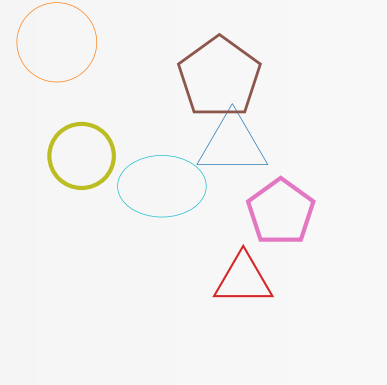[{"shape": "triangle", "thickness": 0.5, "radius": 0.53, "center": [0.6, 0.625]}, {"shape": "circle", "thickness": 0.5, "radius": 0.52, "center": [0.147, 0.89]}, {"shape": "triangle", "thickness": 1.5, "radius": 0.44, "center": [0.628, 0.274]}, {"shape": "pentagon", "thickness": 2, "radius": 0.56, "center": [0.566, 0.799]}, {"shape": "pentagon", "thickness": 3, "radius": 0.44, "center": [0.724, 0.449]}, {"shape": "circle", "thickness": 3, "radius": 0.42, "center": [0.211, 0.595]}, {"shape": "oval", "thickness": 0.5, "radius": 0.57, "center": [0.418, 0.516]}]